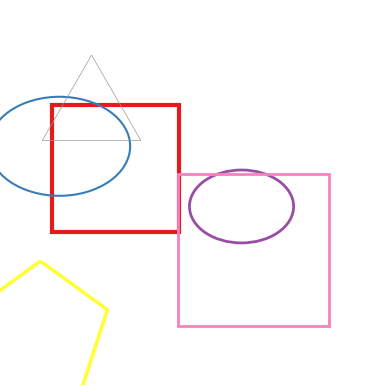[{"shape": "square", "thickness": 3, "radius": 0.82, "center": [0.299, 0.562]}, {"shape": "oval", "thickness": 1.5, "radius": 0.92, "center": [0.154, 0.62]}, {"shape": "oval", "thickness": 2, "radius": 0.68, "center": [0.627, 0.464]}, {"shape": "pentagon", "thickness": 2.5, "radius": 0.91, "center": [0.105, 0.139]}, {"shape": "square", "thickness": 2, "radius": 0.98, "center": [0.658, 0.35]}, {"shape": "triangle", "thickness": 0.5, "radius": 0.74, "center": [0.238, 0.709]}]